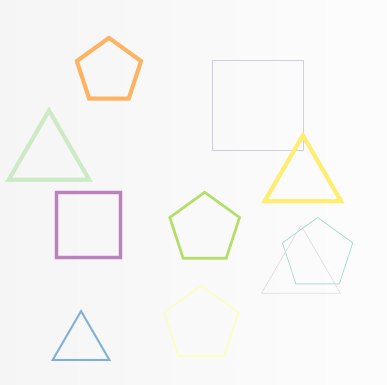[{"shape": "pentagon", "thickness": 0.5, "radius": 0.48, "center": [0.82, 0.34]}, {"shape": "pentagon", "thickness": 1, "radius": 0.5, "center": [0.519, 0.157]}, {"shape": "square", "thickness": 0.5, "radius": 0.59, "center": [0.665, 0.728]}, {"shape": "triangle", "thickness": 1.5, "radius": 0.42, "center": [0.209, 0.107]}, {"shape": "pentagon", "thickness": 3, "radius": 0.44, "center": [0.281, 0.814]}, {"shape": "pentagon", "thickness": 2, "radius": 0.47, "center": [0.528, 0.406]}, {"shape": "triangle", "thickness": 0.5, "radius": 0.59, "center": [0.777, 0.297]}, {"shape": "square", "thickness": 2.5, "radius": 0.42, "center": [0.227, 0.417]}, {"shape": "triangle", "thickness": 3, "radius": 0.6, "center": [0.126, 0.593]}, {"shape": "triangle", "thickness": 3, "radius": 0.57, "center": [0.782, 0.534]}]